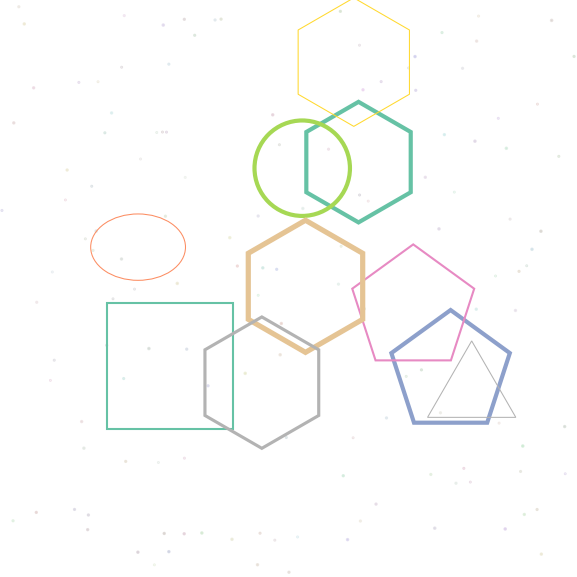[{"shape": "square", "thickness": 1, "radius": 0.55, "center": [0.294, 0.366]}, {"shape": "hexagon", "thickness": 2, "radius": 0.52, "center": [0.621, 0.718]}, {"shape": "oval", "thickness": 0.5, "radius": 0.41, "center": [0.239, 0.571]}, {"shape": "pentagon", "thickness": 2, "radius": 0.54, "center": [0.78, 0.354]}, {"shape": "pentagon", "thickness": 1, "radius": 0.56, "center": [0.716, 0.465]}, {"shape": "circle", "thickness": 2, "radius": 0.41, "center": [0.523, 0.708]}, {"shape": "hexagon", "thickness": 0.5, "radius": 0.56, "center": [0.613, 0.892]}, {"shape": "hexagon", "thickness": 2.5, "radius": 0.57, "center": [0.529, 0.503]}, {"shape": "hexagon", "thickness": 1.5, "radius": 0.57, "center": [0.453, 0.337]}, {"shape": "triangle", "thickness": 0.5, "radius": 0.44, "center": [0.817, 0.321]}]